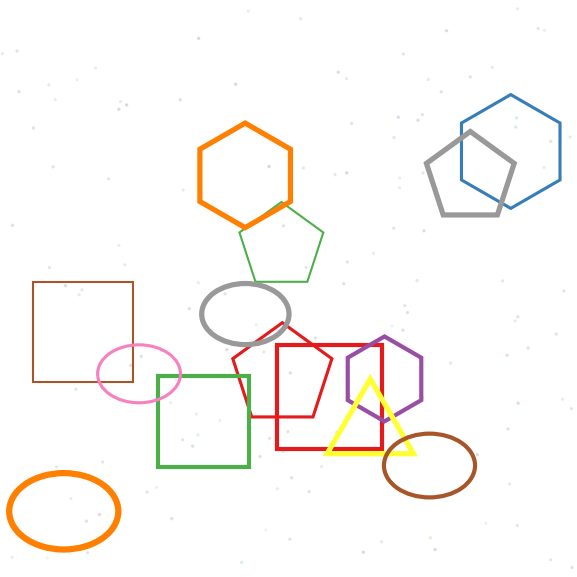[{"shape": "square", "thickness": 2, "radius": 0.45, "center": [0.571, 0.311]}, {"shape": "pentagon", "thickness": 1.5, "radius": 0.45, "center": [0.489, 0.35]}, {"shape": "hexagon", "thickness": 1.5, "radius": 0.49, "center": [0.884, 0.737]}, {"shape": "pentagon", "thickness": 1, "radius": 0.38, "center": [0.487, 0.573]}, {"shape": "square", "thickness": 2, "radius": 0.39, "center": [0.353, 0.269]}, {"shape": "hexagon", "thickness": 2, "radius": 0.37, "center": [0.666, 0.343]}, {"shape": "oval", "thickness": 3, "radius": 0.47, "center": [0.11, 0.114]}, {"shape": "hexagon", "thickness": 2.5, "radius": 0.45, "center": [0.425, 0.695]}, {"shape": "triangle", "thickness": 2.5, "radius": 0.43, "center": [0.641, 0.257]}, {"shape": "square", "thickness": 1, "radius": 0.43, "center": [0.144, 0.425]}, {"shape": "oval", "thickness": 2, "radius": 0.39, "center": [0.744, 0.193]}, {"shape": "oval", "thickness": 1.5, "radius": 0.36, "center": [0.241, 0.352]}, {"shape": "pentagon", "thickness": 2.5, "radius": 0.4, "center": [0.814, 0.692]}, {"shape": "oval", "thickness": 2.5, "radius": 0.38, "center": [0.425, 0.455]}]